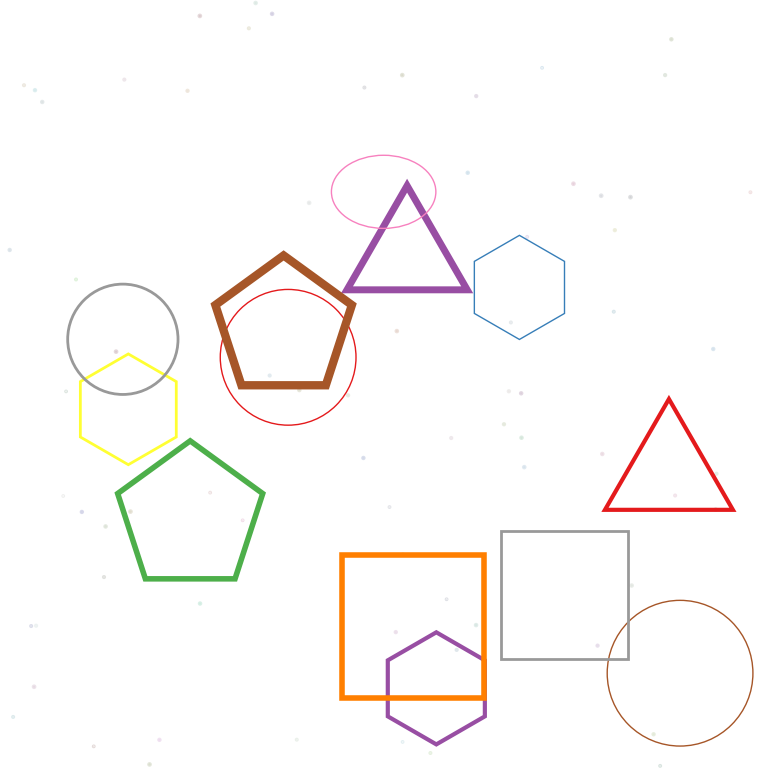[{"shape": "circle", "thickness": 0.5, "radius": 0.44, "center": [0.374, 0.536]}, {"shape": "triangle", "thickness": 1.5, "radius": 0.48, "center": [0.869, 0.386]}, {"shape": "hexagon", "thickness": 0.5, "radius": 0.34, "center": [0.675, 0.627]}, {"shape": "pentagon", "thickness": 2, "radius": 0.5, "center": [0.247, 0.328]}, {"shape": "hexagon", "thickness": 1.5, "radius": 0.36, "center": [0.567, 0.106]}, {"shape": "triangle", "thickness": 2.5, "radius": 0.45, "center": [0.529, 0.669]}, {"shape": "square", "thickness": 2, "radius": 0.46, "center": [0.536, 0.186]}, {"shape": "hexagon", "thickness": 1, "radius": 0.36, "center": [0.167, 0.468]}, {"shape": "pentagon", "thickness": 3, "radius": 0.47, "center": [0.368, 0.575]}, {"shape": "circle", "thickness": 0.5, "radius": 0.47, "center": [0.883, 0.126]}, {"shape": "oval", "thickness": 0.5, "radius": 0.34, "center": [0.498, 0.751]}, {"shape": "circle", "thickness": 1, "radius": 0.36, "center": [0.16, 0.559]}, {"shape": "square", "thickness": 1, "radius": 0.42, "center": [0.733, 0.228]}]